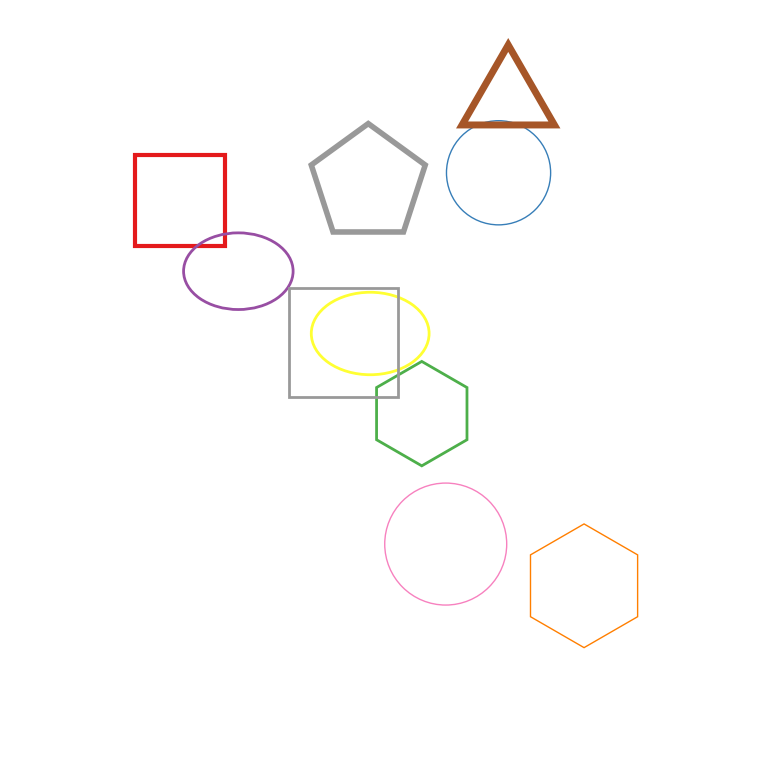[{"shape": "square", "thickness": 1.5, "radius": 0.29, "center": [0.234, 0.739]}, {"shape": "circle", "thickness": 0.5, "radius": 0.34, "center": [0.647, 0.776]}, {"shape": "hexagon", "thickness": 1, "radius": 0.34, "center": [0.548, 0.463]}, {"shape": "oval", "thickness": 1, "radius": 0.36, "center": [0.31, 0.648]}, {"shape": "hexagon", "thickness": 0.5, "radius": 0.4, "center": [0.759, 0.239]}, {"shape": "oval", "thickness": 1, "radius": 0.38, "center": [0.481, 0.567]}, {"shape": "triangle", "thickness": 2.5, "radius": 0.35, "center": [0.66, 0.872]}, {"shape": "circle", "thickness": 0.5, "radius": 0.4, "center": [0.579, 0.293]}, {"shape": "pentagon", "thickness": 2, "radius": 0.39, "center": [0.478, 0.762]}, {"shape": "square", "thickness": 1, "radius": 0.36, "center": [0.446, 0.555]}]